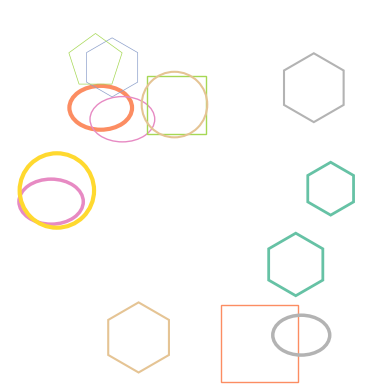[{"shape": "hexagon", "thickness": 2, "radius": 0.41, "center": [0.768, 0.313]}, {"shape": "hexagon", "thickness": 2, "radius": 0.34, "center": [0.859, 0.51]}, {"shape": "square", "thickness": 1, "radius": 0.5, "center": [0.674, 0.108]}, {"shape": "oval", "thickness": 3, "radius": 0.41, "center": [0.262, 0.72]}, {"shape": "hexagon", "thickness": 0.5, "radius": 0.38, "center": [0.291, 0.825]}, {"shape": "oval", "thickness": 1, "radius": 0.42, "center": [0.318, 0.69]}, {"shape": "oval", "thickness": 2.5, "radius": 0.42, "center": [0.133, 0.476]}, {"shape": "square", "thickness": 1, "radius": 0.38, "center": [0.458, 0.728]}, {"shape": "pentagon", "thickness": 0.5, "radius": 0.36, "center": [0.248, 0.84]}, {"shape": "circle", "thickness": 3, "radius": 0.48, "center": [0.148, 0.505]}, {"shape": "hexagon", "thickness": 1.5, "radius": 0.46, "center": [0.36, 0.124]}, {"shape": "circle", "thickness": 1.5, "radius": 0.43, "center": [0.453, 0.728]}, {"shape": "oval", "thickness": 2.5, "radius": 0.37, "center": [0.782, 0.13]}, {"shape": "hexagon", "thickness": 1.5, "radius": 0.45, "center": [0.815, 0.772]}]